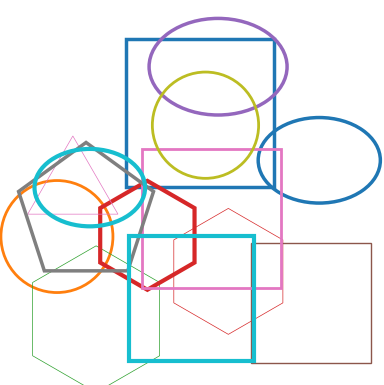[{"shape": "square", "thickness": 2.5, "radius": 0.96, "center": [0.519, 0.707]}, {"shape": "oval", "thickness": 2.5, "radius": 0.79, "center": [0.829, 0.584]}, {"shape": "circle", "thickness": 2, "radius": 0.73, "center": [0.148, 0.386]}, {"shape": "hexagon", "thickness": 0.5, "radius": 0.95, "center": [0.25, 0.171]}, {"shape": "hexagon", "thickness": 3, "radius": 0.71, "center": [0.383, 0.389]}, {"shape": "hexagon", "thickness": 0.5, "radius": 0.82, "center": [0.593, 0.295]}, {"shape": "oval", "thickness": 2.5, "radius": 0.9, "center": [0.566, 0.827]}, {"shape": "square", "thickness": 1, "radius": 0.78, "center": [0.809, 0.214]}, {"shape": "triangle", "thickness": 0.5, "radius": 0.68, "center": [0.189, 0.511]}, {"shape": "square", "thickness": 2, "radius": 0.9, "center": [0.55, 0.433]}, {"shape": "pentagon", "thickness": 2.5, "radius": 0.92, "center": [0.224, 0.446]}, {"shape": "circle", "thickness": 2, "radius": 0.69, "center": [0.534, 0.675]}, {"shape": "square", "thickness": 3, "radius": 0.81, "center": [0.497, 0.224]}, {"shape": "oval", "thickness": 3, "radius": 0.72, "center": [0.233, 0.513]}]